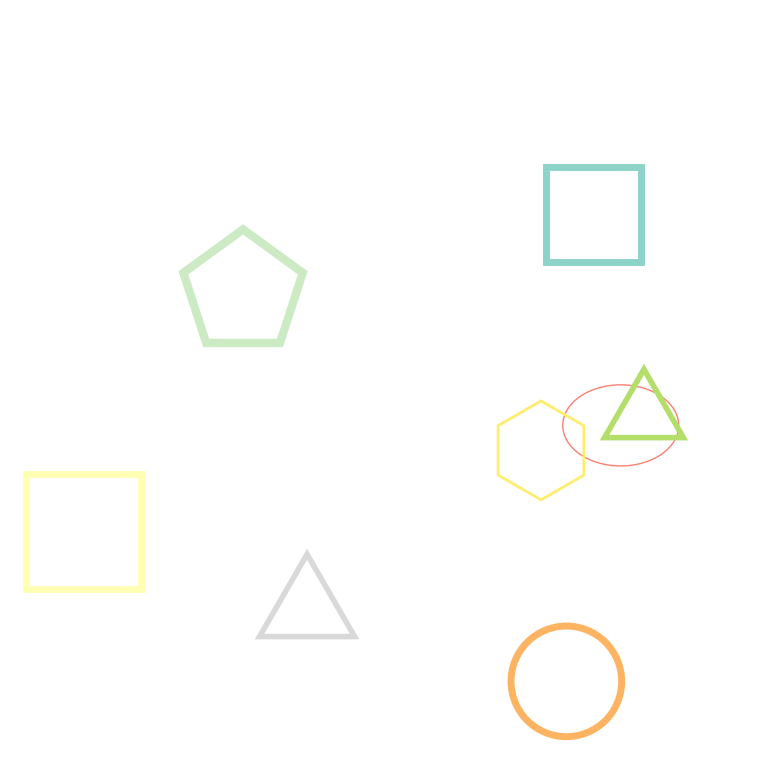[{"shape": "square", "thickness": 2.5, "radius": 0.31, "center": [0.771, 0.721]}, {"shape": "square", "thickness": 2.5, "radius": 0.37, "center": [0.109, 0.309]}, {"shape": "oval", "thickness": 0.5, "radius": 0.38, "center": [0.806, 0.448]}, {"shape": "circle", "thickness": 2.5, "radius": 0.36, "center": [0.736, 0.115]}, {"shape": "triangle", "thickness": 2, "radius": 0.3, "center": [0.836, 0.461]}, {"shape": "triangle", "thickness": 2, "radius": 0.36, "center": [0.399, 0.209]}, {"shape": "pentagon", "thickness": 3, "radius": 0.41, "center": [0.316, 0.621]}, {"shape": "hexagon", "thickness": 1, "radius": 0.32, "center": [0.703, 0.415]}]